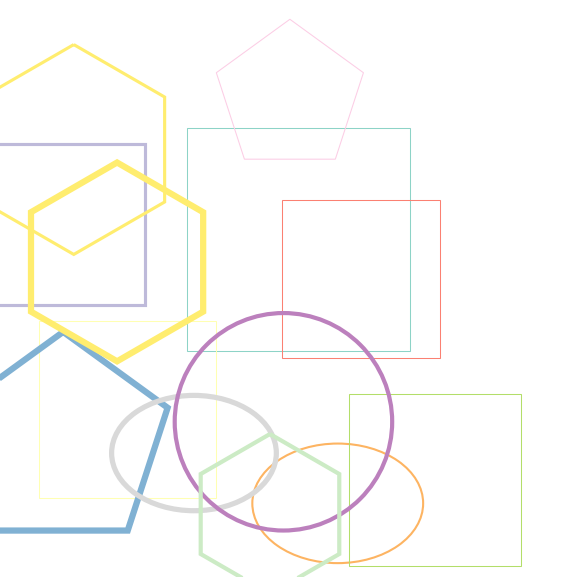[{"shape": "square", "thickness": 0.5, "radius": 0.96, "center": [0.517, 0.584]}, {"shape": "square", "thickness": 0.5, "radius": 0.77, "center": [0.221, 0.291]}, {"shape": "square", "thickness": 1.5, "radius": 0.7, "center": [0.111, 0.61]}, {"shape": "square", "thickness": 0.5, "radius": 0.68, "center": [0.624, 0.516]}, {"shape": "pentagon", "thickness": 3, "radius": 0.95, "center": [0.109, 0.234]}, {"shape": "oval", "thickness": 1, "radius": 0.74, "center": [0.585, 0.128]}, {"shape": "square", "thickness": 0.5, "radius": 0.75, "center": [0.753, 0.168]}, {"shape": "pentagon", "thickness": 0.5, "radius": 0.67, "center": [0.502, 0.832]}, {"shape": "oval", "thickness": 2.5, "radius": 0.71, "center": [0.336, 0.215]}, {"shape": "circle", "thickness": 2, "radius": 0.94, "center": [0.491, 0.269]}, {"shape": "hexagon", "thickness": 2, "radius": 0.69, "center": [0.468, 0.109]}, {"shape": "hexagon", "thickness": 3, "radius": 0.86, "center": [0.203, 0.546]}, {"shape": "hexagon", "thickness": 1.5, "radius": 0.91, "center": [0.128, 0.74]}]